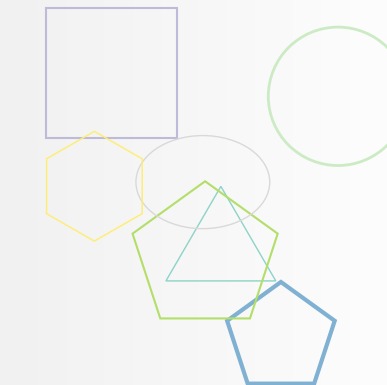[{"shape": "triangle", "thickness": 1, "radius": 0.82, "center": [0.57, 0.352]}, {"shape": "square", "thickness": 1.5, "radius": 0.84, "center": [0.288, 0.81]}, {"shape": "pentagon", "thickness": 3, "radius": 0.73, "center": [0.725, 0.122]}, {"shape": "pentagon", "thickness": 1.5, "radius": 0.98, "center": [0.529, 0.332]}, {"shape": "oval", "thickness": 1, "radius": 0.86, "center": [0.523, 0.527]}, {"shape": "circle", "thickness": 2, "radius": 0.9, "center": [0.872, 0.75]}, {"shape": "hexagon", "thickness": 1, "radius": 0.71, "center": [0.244, 0.516]}]